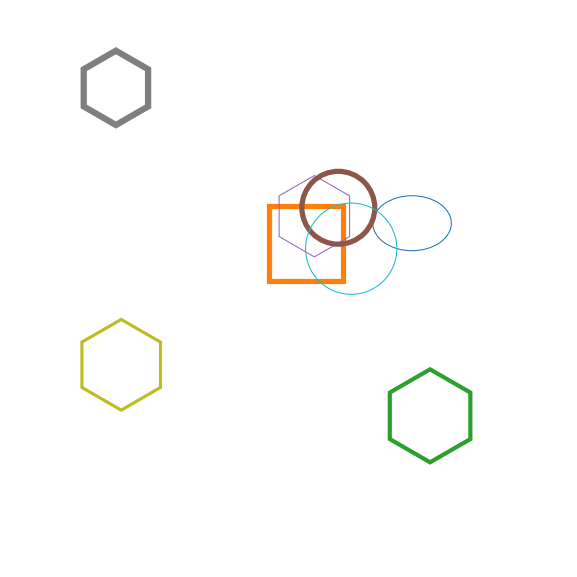[{"shape": "oval", "thickness": 0.5, "radius": 0.34, "center": [0.714, 0.613]}, {"shape": "square", "thickness": 2.5, "radius": 0.32, "center": [0.53, 0.577]}, {"shape": "hexagon", "thickness": 2, "radius": 0.4, "center": [0.745, 0.279]}, {"shape": "hexagon", "thickness": 0.5, "radius": 0.35, "center": [0.544, 0.625]}, {"shape": "circle", "thickness": 2.5, "radius": 0.32, "center": [0.586, 0.639]}, {"shape": "hexagon", "thickness": 3, "radius": 0.32, "center": [0.201, 0.847]}, {"shape": "hexagon", "thickness": 1.5, "radius": 0.39, "center": [0.21, 0.367]}, {"shape": "circle", "thickness": 0.5, "radius": 0.4, "center": [0.608, 0.568]}]